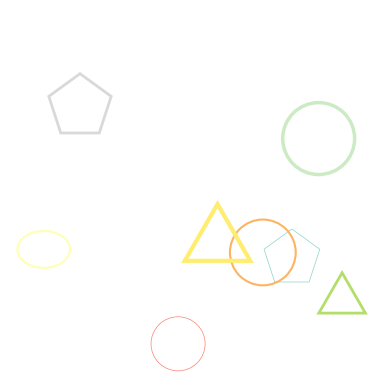[{"shape": "pentagon", "thickness": 0.5, "radius": 0.38, "center": [0.758, 0.329]}, {"shape": "oval", "thickness": 1.5, "radius": 0.34, "center": [0.114, 0.352]}, {"shape": "circle", "thickness": 0.5, "radius": 0.35, "center": [0.463, 0.107]}, {"shape": "circle", "thickness": 1.5, "radius": 0.43, "center": [0.683, 0.344]}, {"shape": "triangle", "thickness": 2, "radius": 0.35, "center": [0.889, 0.222]}, {"shape": "pentagon", "thickness": 2, "radius": 0.43, "center": [0.208, 0.723]}, {"shape": "circle", "thickness": 2.5, "radius": 0.47, "center": [0.828, 0.64]}, {"shape": "triangle", "thickness": 3, "radius": 0.49, "center": [0.565, 0.372]}]